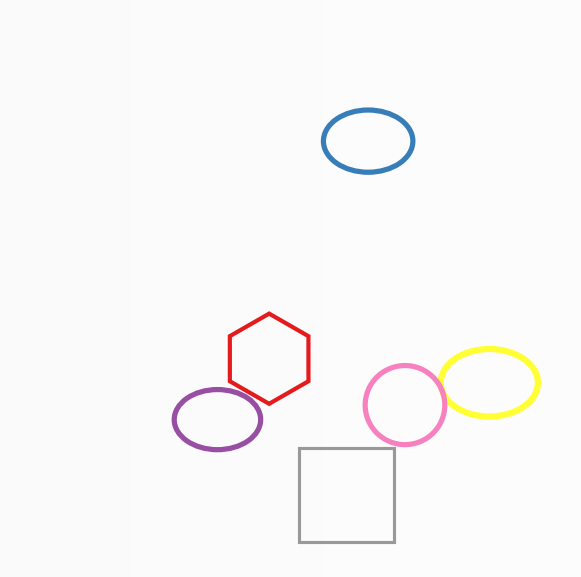[{"shape": "hexagon", "thickness": 2, "radius": 0.39, "center": [0.463, 0.378]}, {"shape": "oval", "thickness": 2.5, "radius": 0.38, "center": [0.633, 0.755]}, {"shape": "oval", "thickness": 2.5, "radius": 0.37, "center": [0.374, 0.273]}, {"shape": "oval", "thickness": 3, "radius": 0.42, "center": [0.842, 0.336]}, {"shape": "circle", "thickness": 2.5, "radius": 0.34, "center": [0.697, 0.298]}, {"shape": "square", "thickness": 1.5, "radius": 0.41, "center": [0.596, 0.142]}]